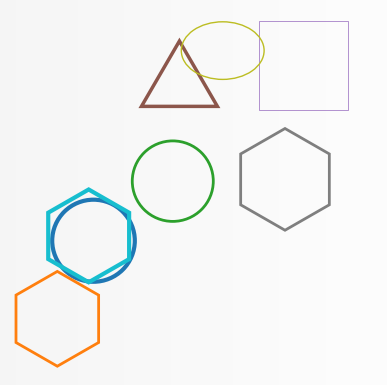[{"shape": "circle", "thickness": 3, "radius": 0.53, "center": [0.241, 0.375]}, {"shape": "hexagon", "thickness": 2, "radius": 0.62, "center": [0.148, 0.172]}, {"shape": "circle", "thickness": 2, "radius": 0.52, "center": [0.446, 0.529]}, {"shape": "square", "thickness": 0.5, "radius": 0.57, "center": [0.783, 0.83]}, {"shape": "triangle", "thickness": 2.5, "radius": 0.57, "center": [0.463, 0.78]}, {"shape": "hexagon", "thickness": 2, "radius": 0.66, "center": [0.735, 0.534]}, {"shape": "oval", "thickness": 1, "radius": 0.53, "center": [0.575, 0.869]}, {"shape": "hexagon", "thickness": 3, "radius": 0.6, "center": [0.229, 0.387]}]